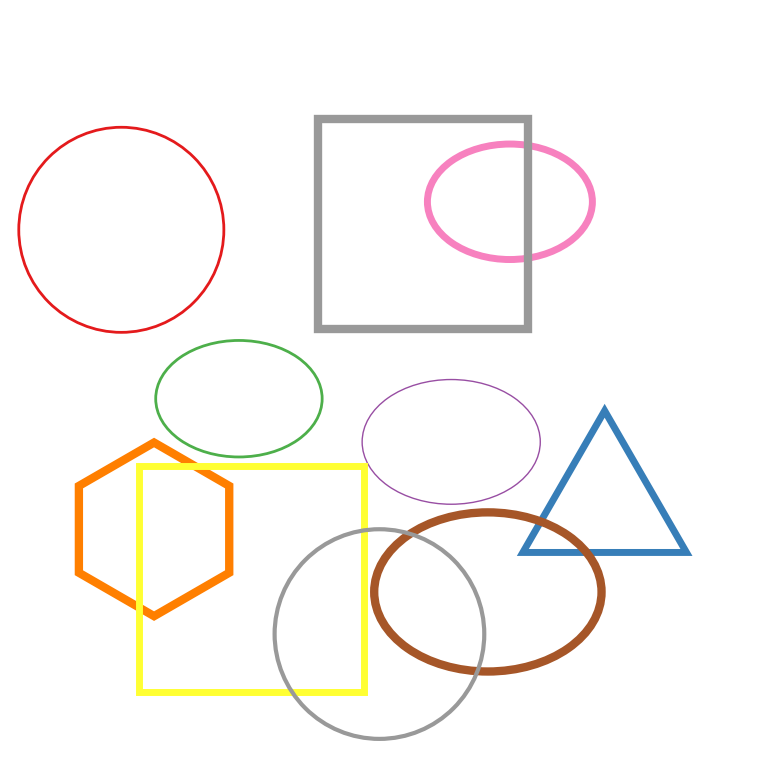[{"shape": "circle", "thickness": 1, "radius": 0.67, "center": [0.158, 0.702]}, {"shape": "triangle", "thickness": 2.5, "radius": 0.61, "center": [0.785, 0.344]}, {"shape": "oval", "thickness": 1, "radius": 0.54, "center": [0.31, 0.482]}, {"shape": "oval", "thickness": 0.5, "radius": 0.58, "center": [0.586, 0.426]}, {"shape": "hexagon", "thickness": 3, "radius": 0.56, "center": [0.2, 0.313]}, {"shape": "square", "thickness": 2.5, "radius": 0.73, "center": [0.327, 0.249]}, {"shape": "oval", "thickness": 3, "radius": 0.74, "center": [0.634, 0.231]}, {"shape": "oval", "thickness": 2.5, "radius": 0.54, "center": [0.662, 0.738]}, {"shape": "circle", "thickness": 1.5, "radius": 0.68, "center": [0.493, 0.177]}, {"shape": "square", "thickness": 3, "radius": 0.68, "center": [0.549, 0.709]}]